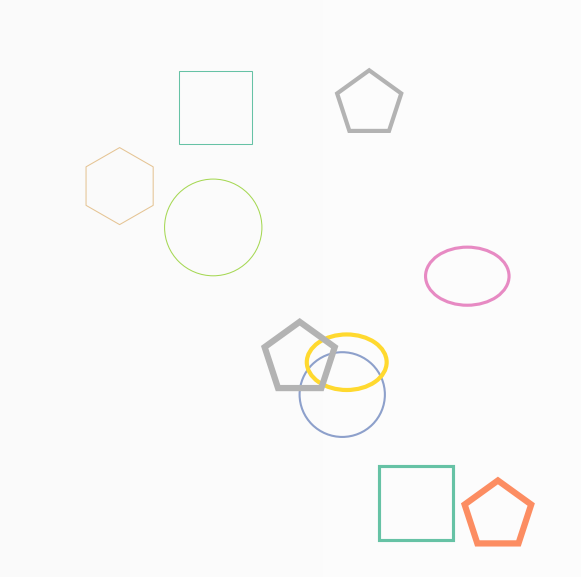[{"shape": "square", "thickness": 1.5, "radius": 0.32, "center": [0.715, 0.128]}, {"shape": "square", "thickness": 0.5, "radius": 0.31, "center": [0.37, 0.813]}, {"shape": "pentagon", "thickness": 3, "radius": 0.3, "center": [0.857, 0.107]}, {"shape": "circle", "thickness": 1, "radius": 0.37, "center": [0.589, 0.316]}, {"shape": "oval", "thickness": 1.5, "radius": 0.36, "center": [0.804, 0.521]}, {"shape": "circle", "thickness": 0.5, "radius": 0.42, "center": [0.367, 0.605]}, {"shape": "oval", "thickness": 2, "radius": 0.34, "center": [0.597, 0.372]}, {"shape": "hexagon", "thickness": 0.5, "radius": 0.33, "center": [0.206, 0.677]}, {"shape": "pentagon", "thickness": 3, "radius": 0.32, "center": [0.516, 0.378]}, {"shape": "pentagon", "thickness": 2, "radius": 0.29, "center": [0.635, 0.819]}]